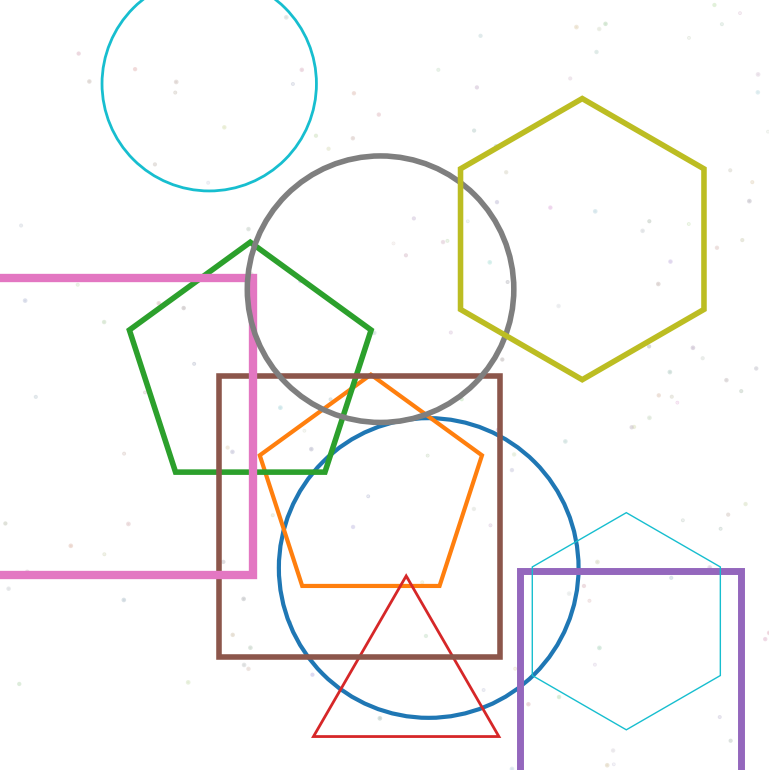[{"shape": "circle", "thickness": 1.5, "radius": 0.97, "center": [0.557, 0.262]}, {"shape": "pentagon", "thickness": 1.5, "radius": 0.76, "center": [0.482, 0.362]}, {"shape": "pentagon", "thickness": 2, "radius": 0.83, "center": [0.325, 0.52]}, {"shape": "triangle", "thickness": 1, "radius": 0.7, "center": [0.528, 0.113]}, {"shape": "square", "thickness": 2.5, "radius": 0.72, "center": [0.819, 0.115]}, {"shape": "square", "thickness": 2, "radius": 0.91, "center": [0.467, 0.329]}, {"shape": "square", "thickness": 3, "radius": 0.97, "center": [0.135, 0.446]}, {"shape": "circle", "thickness": 2, "radius": 0.87, "center": [0.494, 0.624]}, {"shape": "hexagon", "thickness": 2, "radius": 0.91, "center": [0.756, 0.689]}, {"shape": "hexagon", "thickness": 0.5, "radius": 0.7, "center": [0.813, 0.193]}, {"shape": "circle", "thickness": 1, "radius": 0.7, "center": [0.272, 0.891]}]